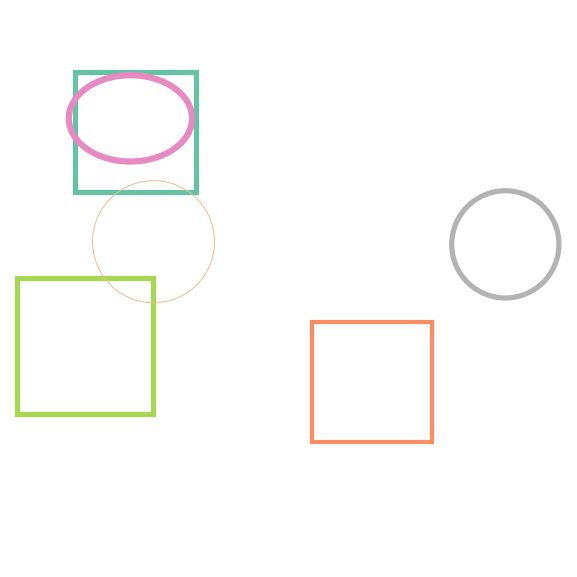[{"shape": "square", "thickness": 2.5, "radius": 0.52, "center": [0.235, 0.771]}, {"shape": "square", "thickness": 2, "radius": 0.52, "center": [0.644, 0.337]}, {"shape": "oval", "thickness": 3, "radius": 0.53, "center": [0.226, 0.794]}, {"shape": "square", "thickness": 2.5, "radius": 0.59, "center": [0.147, 0.4]}, {"shape": "circle", "thickness": 0.5, "radius": 0.53, "center": [0.266, 0.581]}, {"shape": "circle", "thickness": 2.5, "radius": 0.46, "center": [0.875, 0.576]}]